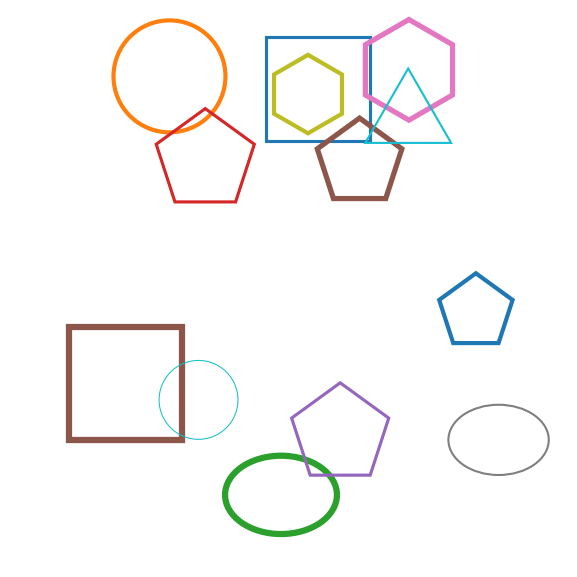[{"shape": "pentagon", "thickness": 2, "radius": 0.33, "center": [0.824, 0.459]}, {"shape": "square", "thickness": 1.5, "radius": 0.45, "center": [0.551, 0.845]}, {"shape": "circle", "thickness": 2, "radius": 0.48, "center": [0.293, 0.867]}, {"shape": "oval", "thickness": 3, "radius": 0.48, "center": [0.487, 0.142]}, {"shape": "pentagon", "thickness": 1.5, "radius": 0.45, "center": [0.355, 0.722]}, {"shape": "pentagon", "thickness": 1.5, "radius": 0.44, "center": [0.589, 0.248]}, {"shape": "square", "thickness": 3, "radius": 0.49, "center": [0.217, 0.335]}, {"shape": "pentagon", "thickness": 2.5, "radius": 0.39, "center": [0.623, 0.718]}, {"shape": "hexagon", "thickness": 2.5, "radius": 0.44, "center": [0.708, 0.878]}, {"shape": "oval", "thickness": 1, "radius": 0.43, "center": [0.863, 0.237]}, {"shape": "hexagon", "thickness": 2, "radius": 0.34, "center": [0.533, 0.836]}, {"shape": "circle", "thickness": 0.5, "radius": 0.34, "center": [0.344, 0.307]}, {"shape": "triangle", "thickness": 1, "radius": 0.43, "center": [0.707, 0.795]}]